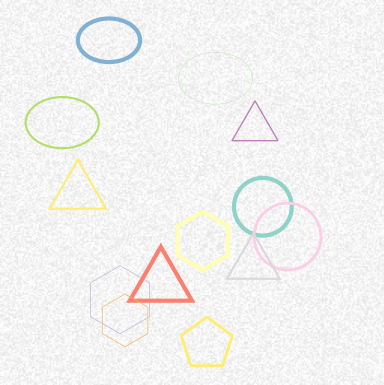[{"shape": "circle", "thickness": 3, "radius": 0.38, "center": [0.683, 0.463]}, {"shape": "hexagon", "thickness": 3, "radius": 0.38, "center": [0.527, 0.375]}, {"shape": "hexagon", "thickness": 0.5, "radius": 0.44, "center": [0.312, 0.222]}, {"shape": "triangle", "thickness": 3, "radius": 0.47, "center": [0.418, 0.266]}, {"shape": "oval", "thickness": 3, "radius": 0.4, "center": [0.283, 0.895]}, {"shape": "hexagon", "thickness": 0.5, "radius": 0.34, "center": [0.325, 0.168]}, {"shape": "oval", "thickness": 1.5, "radius": 0.48, "center": [0.162, 0.682]}, {"shape": "circle", "thickness": 2, "radius": 0.43, "center": [0.747, 0.386]}, {"shape": "triangle", "thickness": 1.5, "radius": 0.4, "center": [0.658, 0.315]}, {"shape": "triangle", "thickness": 1, "radius": 0.34, "center": [0.662, 0.669]}, {"shape": "oval", "thickness": 0.5, "radius": 0.48, "center": [0.56, 0.797]}, {"shape": "triangle", "thickness": 1.5, "radius": 0.42, "center": [0.202, 0.5]}, {"shape": "pentagon", "thickness": 2, "radius": 0.35, "center": [0.537, 0.107]}]